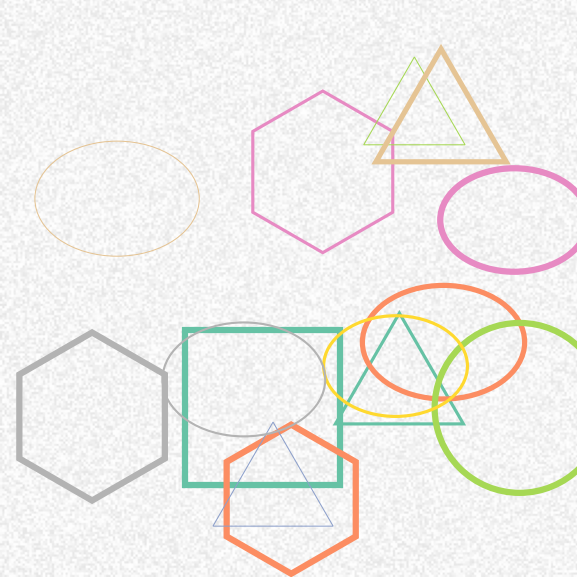[{"shape": "square", "thickness": 3, "radius": 0.67, "center": [0.455, 0.294]}, {"shape": "triangle", "thickness": 1.5, "radius": 0.64, "center": [0.692, 0.329]}, {"shape": "oval", "thickness": 2.5, "radius": 0.7, "center": [0.768, 0.407]}, {"shape": "hexagon", "thickness": 3, "radius": 0.65, "center": [0.504, 0.135]}, {"shape": "triangle", "thickness": 0.5, "radius": 0.6, "center": [0.473, 0.148]}, {"shape": "oval", "thickness": 3, "radius": 0.64, "center": [0.89, 0.618]}, {"shape": "hexagon", "thickness": 1.5, "radius": 0.7, "center": [0.559, 0.702]}, {"shape": "circle", "thickness": 3, "radius": 0.74, "center": [0.9, 0.293]}, {"shape": "triangle", "thickness": 0.5, "radius": 0.51, "center": [0.718, 0.799]}, {"shape": "oval", "thickness": 1.5, "radius": 0.62, "center": [0.685, 0.365]}, {"shape": "oval", "thickness": 0.5, "radius": 0.71, "center": [0.203, 0.655]}, {"shape": "triangle", "thickness": 2.5, "radius": 0.65, "center": [0.764, 0.784]}, {"shape": "hexagon", "thickness": 3, "radius": 0.73, "center": [0.159, 0.278]}, {"shape": "oval", "thickness": 1, "radius": 0.7, "center": [0.422, 0.342]}]